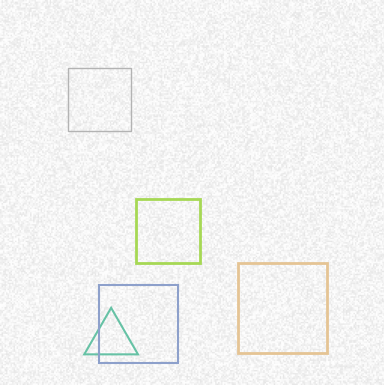[{"shape": "triangle", "thickness": 1.5, "radius": 0.4, "center": [0.289, 0.12]}, {"shape": "square", "thickness": 1.5, "radius": 0.51, "center": [0.36, 0.158]}, {"shape": "square", "thickness": 2, "radius": 0.42, "center": [0.437, 0.399]}, {"shape": "square", "thickness": 2, "radius": 0.58, "center": [0.734, 0.2]}, {"shape": "square", "thickness": 1, "radius": 0.4, "center": [0.259, 0.741]}]